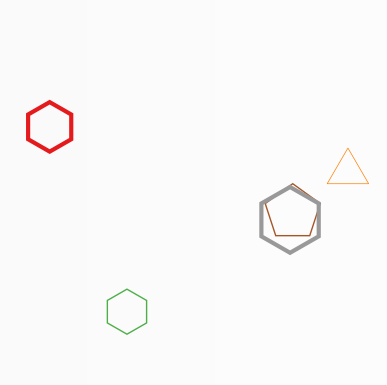[{"shape": "hexagon", "thickness": 3, "radius": 0.32, "center": [0.128, 0.67]}, {"shape": "hexagon", "thickness": 1, "radius": 0.29, "center": [0.328, 0.19]}, {"shape": "triangle", "thickness": 0.5, "radius": 0.31, "center": [0.898, 0.554]}, {"shape": "pentagon", "thickness": 1, "radius": 0.37, "center": [0.755, 0.448]}, {"shape": "hexagon", "thickness": 3, "radius": 0.43, "center": [0.749, 0.429]}]